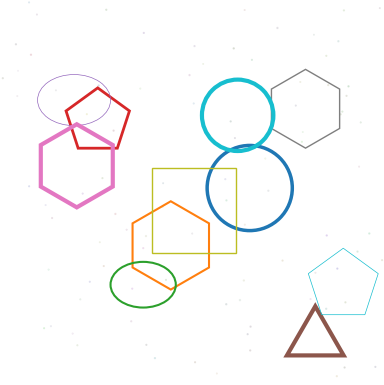[{"shape": "circle", "thickness": 2.5, "radius": 0.55, "center": [0.649, 0.512]}, {"shape": "hexagon", "thickness": 1.5, "radius": 0.57, "center": [0.444, 0.363]}, {"shape": "oval", "thickness": 1.5, "radius": 0.42, "center": [0.372, 0.261]}, {"shape": "pentagon", "thickness": 2, "radius": 0.43, "center": [0.254, 0.685]}, {"shape": "oval", "thickness": 0.5, "radius": 0.47, "center": [0.192, 0.74]}, {"shape": "triangle", "thickness": 3, "radius": 0.43, "center": [0.819, 0.119]}, {"shape": "hexagon", "thickness": 3, "radius": 0.54, "center": [0.199, 0.569]}, {"shape": "hexagon", "thickness": 1, "radius": 0.51, "center": [0.794, 0.718]}, {"shape": "square", "thickness": 1, "radius": 0.55, "center": [0.504, 0.453]}, {"shape": "circle", "thickness": 3, "radius": 0.46, "center": [0.617, 0.7]}, {"shape": "pentagon", "thickness": 0.5, "radius": 0.48, "center": [0.892, 0.26]}]